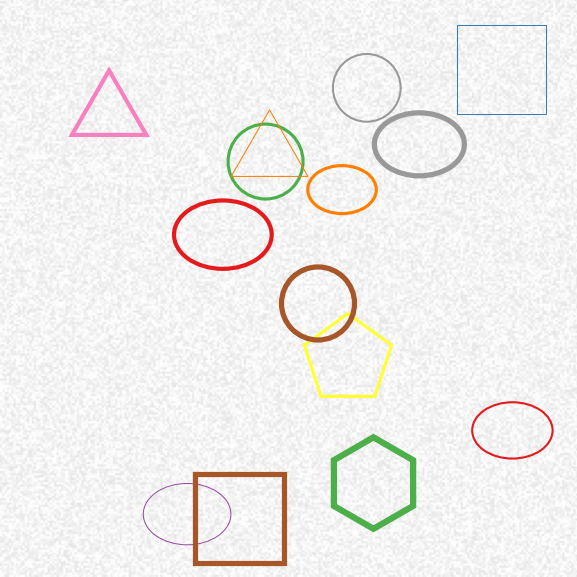[{"shape": "oval", "thickness": 2, "radius": 0.42, "center": [0.386, 0.593]}, {"shape": "oval", "thickness": 1, "radius": 0.35, "center": [0.887, 0.254]}, {"shape": "square", "thickness": 0.5, "radius": 0.39, "center": [0.868, 0.878]}, {"shape": "circle", "thickness": 1.5, "radius": 0.32, "center": [0.46, 0.719]}, {"shape": "hexagon", "thickness": 3, "radius": 0.4, "center": [0.647, 0.163]}, {"shape": "oval", "thickness": 0.5, "radius": 0.38, "center": [0.324, 0.109]}, {"shape": "triangle", "thickness": 0.5, "radius": 0.38, "center": [0.467, 0.732]}, {"shape": "oval", "thickness": 1.5, "radius": 0.3, "center": [0.592, 0.671]}, {"shape": "pentagon", "thickness": 1.5, "radius": 0.4, "center": [0.603, 0.377]}, {"shape": "circle", "thickness": 2.5, "radius": 0.32, "center": [0.551, 0.474]}, {"shape": "square", "thickness": 2.5, "radius": 0.39, "center": [0.415, 0.101]}, {"shape": "triangle", "thickness": 2, "radius": 0.37, "center": [0.189, 0.803]}, {"shape": "circle", "thickness": 1, "radius": 0.29, "center": [0.635, 0.847]}, {"shape": "oval", "thickness": 2.5, "radius": 0.39, "center": [0.726, 0.749]}]